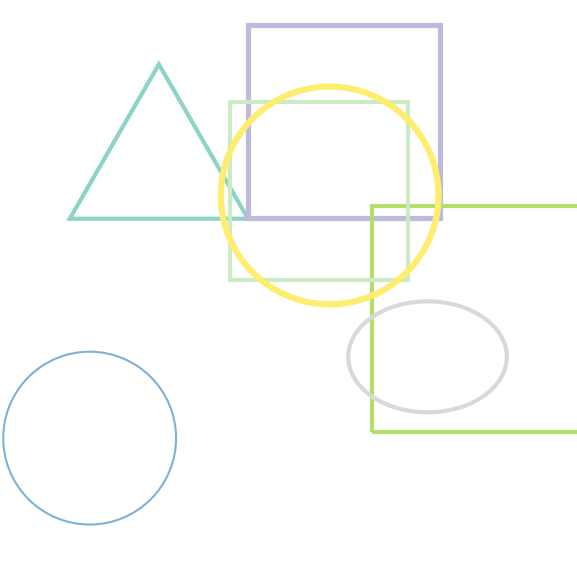[{"shape": "triangle", "thickness": 2, "radius": 0.89, "center": [0.275, 0.71]}, {"shape": "square", "thickness": 2.5, "radius": 0.83, "center": [0.596, 0.789]}, {"shape": "circle", "thickness": 1, "radius": 0.75, "center": [0.155, 0.24]}, {"shape": "square", "thickness": 2, "radius": 0.98, "center": [0.84, 0.447]}, {"shape": "oval", "thickness": 2, "radius": 0.69, "center": [0.74, 0.381]}, {"shape": "square", "thickness": 2, "radius": 0.77, "center": [0.552, 0.668]}, {"shape": "circle", "thickness": 3, "radius": 0.94, "center": [0.571, 0.661]}]